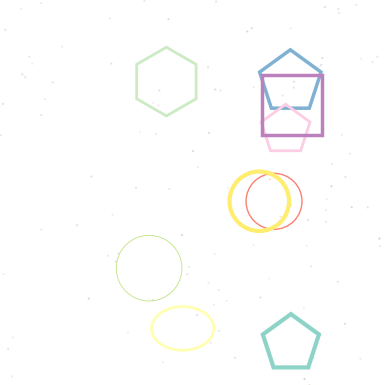[{"shape": "pentagon", "thickness": 3, "radius": 0.38, "center": [0.756, 0.108]}, {"shape": "oval", "thickness": 2, "radius": 0.41, "center": [0.474, 0.147]}, {"shape": "circle", "thickness": 1, "radius": 0.36, "center": [0.712, 0.477]}, {"shape": "pentagon", "thickness": 2.5, "radius": 0.42, "center": [0.754, 0.787]}, {"shape": "circle", "thickness": 0.5, "radius": 0.43, "center": [0.387, 0.303]}, {"shape": "pentagon", "thickness": 2, "radius": 0.33, "center": [0.742, 0.662]}, {"shape": "square", "thickness": 2.5, "radius": 0.39, "center": [0.758, 0.728]}, {"shape": "hexagon", "thickness": 2, "radius": 0.45, "center": [0.432, 0.788]}, {"shape": "circle", "thickness": 3, "radius": 0.39, "center": [0.673, 0.477]}]